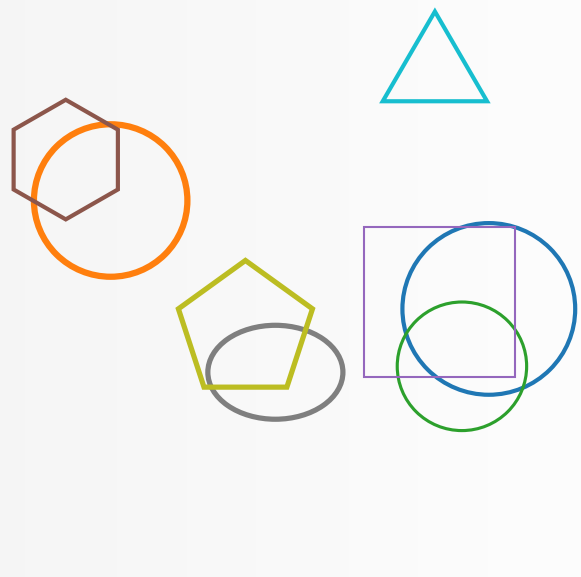[{"shape": "circle", "thickness": 2, "radius": 0.74, "center": [0.841, 0.464]}, {"shape": "circle", "thickness": 3, "radius": 0.66, "center": [0.19, 0.652]}, {"shape": "circle", "thickness": 1.5, "radius": 0.56, "center": [0.795, 0.365]}, {"shape": "square", "thickness": 1, "radius": 0.65, "center": [0.757, 0.476]}, {"shape": "hexagon", "thickness": 2, "radius": 0.52, "center": [0.113, 0.723]}, {"shape": "oval", "thickness": 2.5, "radius": 0.58, "center": [0.474, 0.355]}, {"shape": "pentagon", "thickness": 2.5, "radius": 0.61, "center": [0.422, 0.427]}, {"shape": "triangle", "thickness": 2, "radius": 0.52, "center": [0.748, 0.876]}]